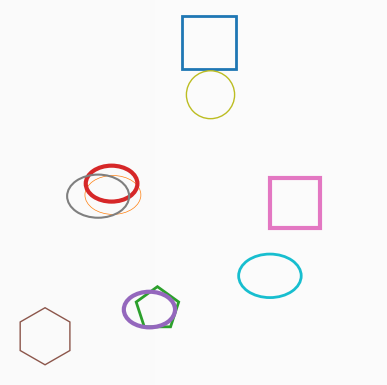[{"shape": "square", "thickness": 2, "radius": 0.35, "center": [0.54, 0.889]}, {"shape": "oval", "thickness": 0.5, "radius": 0.36, "center": [0.291, 0.494]}, {"shape": "pentagon", "thickness": 2, "radius": 0.29, "center": [0.406, 0.198]}, {"shape": "oval", "thickness": 3, "radius": 0.33, "center": [0.288, 0.523]}, {"shape": "oval", "thickness": 3, "radius": 0.33, "center": [0.386, 0.196]}, {"shape": "hexagon", "thickness": 1, "radius": 0.37, "center": [0.116, 0.127]}, {"shape": "square", "thickness": 3, "radius": 0.33, "center": [0.761, 0.472]}, {"shape": "oval", "thickness": 1.5, "radius": 0.4, "center": [0.253, 0.49]}, {"shape": "circle", "thickness": 1, "radius": 0.31, "center": [0.543, 0.754]}, {"shape": "oval", "thickness": 2, "radius": 0.4, "center": [0.697, 0.284]}]